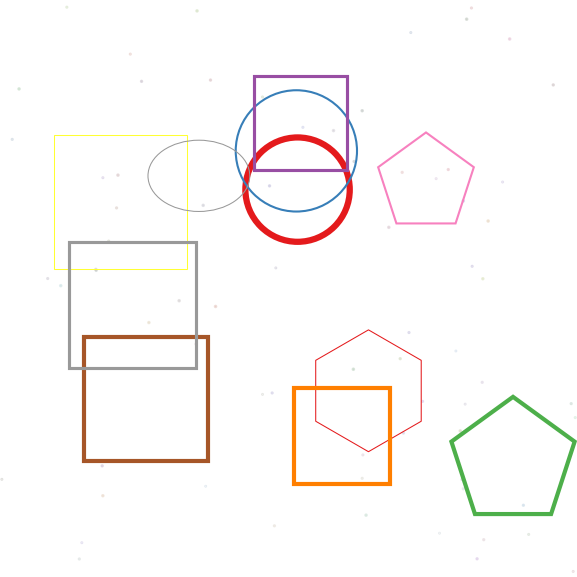[{"shape": "circle", "thickness": 3, "radius": 0.45, "center": [0.515, 0.671]}, {"shape": "hexagon", "thickness": 0.5, "radius": 0.53, "center": [0.638, 0.322]}, {"shape": "circle", "thickness": 1, "radius": 0.53, "center": [0.513, 0.738]}, {"shape": "pentagon", "thickness": 2, "radius": 0.56, "center": [0.888, 0.2]}, {"shape": "square", "thickness": 1.5, "radius": 0.4, "center": [0.52, 0.786]}, {"shape": "square", "thickness": 2, "radius": 0.42, "center": [0.592, 0.244]}, {"shape": "square", "thickness": 0.5, "radius": 0.58, "center": [0.209, 0.649]}, {"shape": "square", "thickness": 2, "radius": 0.54, "center": [0.253, 0.309]}, {"shape": "pentagon", "thickness": 1, "radius": 0.44, "center": [0.738, 0.683]}, {"shape": "oval", "thickness": 0.5, "radius": 0.44, "center": [0.344, 0.695]}, {"shape": "square", "thickness": 1.5, "radius": 0.55, "center": [0.23, 0.471]}]